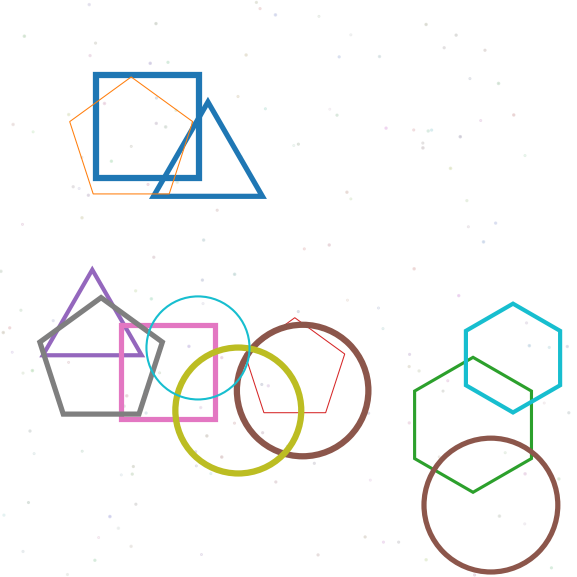[{"shape": "triangle", "thickness": 2.5, "radius": 0.54, "center": [0.36, 0.714]}, {"shape": "square", "thickness": 3, "radius": 0.45, "center": [0.256, 0.78]}, {"shape": "pentagon", "thickness": 0.5, "radius": 0.56, "center": [0.227, 0.754]}, {"shape": "hexagon", "thickness": 1.5, "radius": 0.58, "center": [0.819, 0.264]}, {"shape": "pentagon", "thickness": 0.5, "radius": 0.45, "center": [0.51, 0.358]}, {"shape": "triangle", "thickness": 2, "radius": 0.49, "center": [0.16, 0.433]}, {"shape": "circle", "thickness": 3, "radius": 0.57, "center": [0.524, 0.323]}, {"shape": "circle", "thickness": 2.5, "radius": 0.58, "center": [0.85, 0.125]}, {"shape": "square", "thickness": 2.5, "radius": 0.41, "center": [0.291, 0.355]}, {"shape": "pentagon", "thickness": 2.5, "radius": 0.56, "center": [0.175, 0.372]}, {"shape": "circle", "thickness": 3, "radius": 0.55, "center": [0.413, 0.288]}, {"shape": "hexagon", "thickness": 2, "radius": 0.47, "center": [0.888, 0.379]}, {"shape": "circle", "thickness": 1, "radius": 0.45, "center": [0.343, 0.397]}]